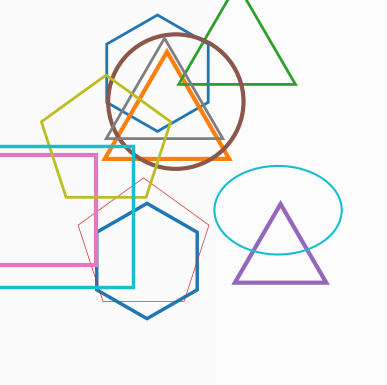[{"shape": "hexagon", "thickness": 2.5, "radius": 0.75, "center": [0.379, 0.322]}, {"shape": "hexagon", "thickness": 2, "radius": 0.76, "center": [0.406, 0.81]}, {"shape": "triangle", "thickness": 3, "radius": 0.93, "center": [0.431, 0.68]}, {"shape": "triangle", "thickness": 2, "radius": 0.87, "center": [0.612, 0.868]}, {"shape": "pentagon", "thickness": 0.5, "radius": 0.89, "center": [0.37, 0.36]}, {"shape": "triangle", "thickness": 3, "radius": 0.68, "center": [0.724, 0.334]}, {"shape": "circle", "thickness": 3, "radius": 0.87, "center": [0.454, 0.736]}, {"shape": "square", "thickness": 3, "radius": 0.72, "center": [0.104, 0.455]}, {"shape": "triangle", "thickness": 2, "radius": 0.87, "center": [0.425, 0.727]}, {"shape": "pentagon", "thickness": 2, "radius": 0.88, "center": [0.274, 0.629]}, {"shape": "square", "thickness": 2.5, "radius": 0.91, "center": [0.161, 0.438]}, {"shape": "oval", "thickness": 1.5, "radius": 0.82, "center": [0.718, 0.454]}]